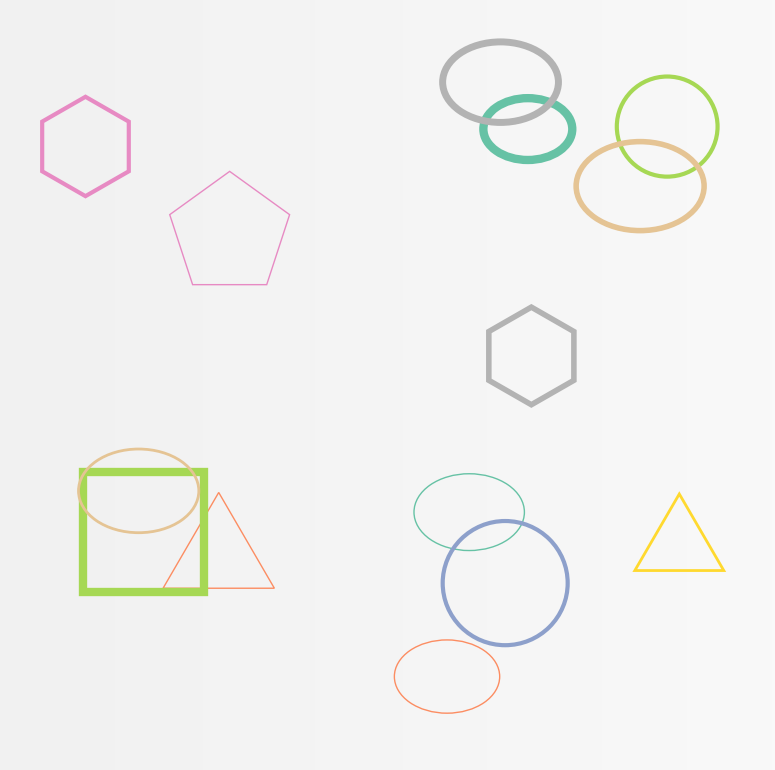[{"shape": "oval", "thickness": 0.5, "radius": 0.36, "center": [0.605, 0.335]}, {"shape": "oval", "thickness": 3, "radius": 0.29, "center": [0.681, 0.832]}, {"shape": "triangle", "thickness": 0.5, "radius": 0.41, "center": [0.282, 0.278]}, {"shape": "oval", "thickness": 0.5, "radius": 0.34, "center": [0.577, 0.121]}, {"shape": "circle", "thickness": 1.5, "radius": 0.4, "center": [0.652, 0.243]}, {"shape": "hexagon", "thickness": 1.5, "radius": 0.32, "center": [0.11, 0.81]}, {"shape": "pentagon", "thickness": 0.5, "radius": 0.41, "center": [0.296, 0.696]}, {"shape": "circle", "thickness": 1.5, "radius": 0.33, "center": [0.861, 0.836]}, {"shape": "square", "thickness": 3, "radius": 0.39, "center": [0.185, 0.31]}, {"shape": "triangle", "thickness": 1, "radius": 0.33, "center": [0.877, 0.292]}, {"shape": "oval", "thickness": 1, "radius": 0.39, "center": [0.179, 0.363]}, {"shape": "oval", "thickness": 2, "radius": 0.41, "center": [0.826, 0.758]}, {"shape": "oval", "thickness": 2.5, "radius": 0.37, "center": [0.646, 0.893]}, {"shape": "hexagon", "thickness": 2, "radius": 0.32, "center": [0.686, 0.538]}]